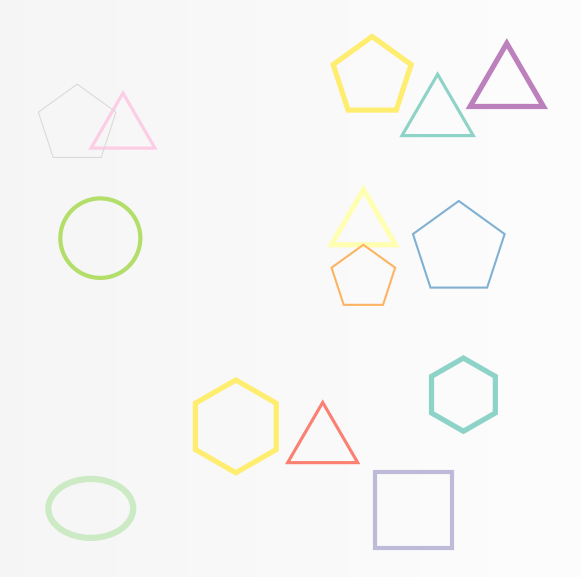[{"shape": "hexagon", "thickness": 2.5, "radius": 0.32, "center": [0.797, 0.316]}, {"shape": "triangle", "thickness": 1.5, "radius": 0.35, "center": [0.753, 0.8]}, {"shape": "triangle", "thickness": 2.5, "radius": 0.32, "center": [0.625, 0.607]}, {"shape": "square", "thickness": 2, "radius": 0.33, "center": [0.711, 0.116]}, {"shape": "triangle", "thickness": 1.5, "radius": 0.35, "center": [0.555, 0.233]}, {"shape": "pentagon", "thickness": 1, "radius": 0.41, "center": [0.789, 0.568]}, {"shape": "pentagon", "thickness": 1, "radius": 0.29, "center": [0.625, 0.518]}, {"shape": "circle", "thickness": 2, "radius": 0.34, "center": [0.173, 0.587]}, {"shape": "triangle", "thickness": 1.5, "radius": 0.32, "center": [0.212, 0.774]}, {"shape": "pentagon", "thickness": 0.5, "radius": 0.35, "center": [0.133, 0.783]}, {"shape": "triangle", "thickness": 2.5, "radius": 0.36, "center": [0.872, 0.851]}, {"shape": "oval", "thickness": 3, "radius": 0.36, "center": [0.156, 0.119]}, {"shape": "pentagon", "thickness": 2.5, "radius": 0.35, "center": [0.64, 0.866]}, {"shape": "hexagon", "thickness": 2.5, "radius": 0.4, "center": [0.406, 0.261]}]